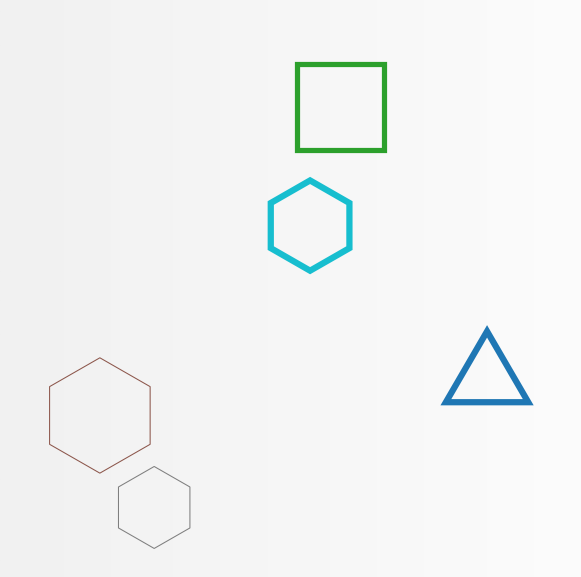[{"shape": "triangle", "thickness": 3, "radius": 0.41, "center": [0.838, 0.344]}, {"shape": "square", "thickness": 2.5, "radius": 0.37, "center": [0.586, 0.814]}, {"shape": "hexagon", "thickness": 0.5, "radius": 0.5, "center": [0.172, 0.28]}, {"shape": "hexagon", "thickness": 0.5, "radius": 0.35, "center": [0.265, 0.12]}, {"shape": "hexagon", "thickness": 3, "radius": 0.39, "center": [0.534, 0.609]}]